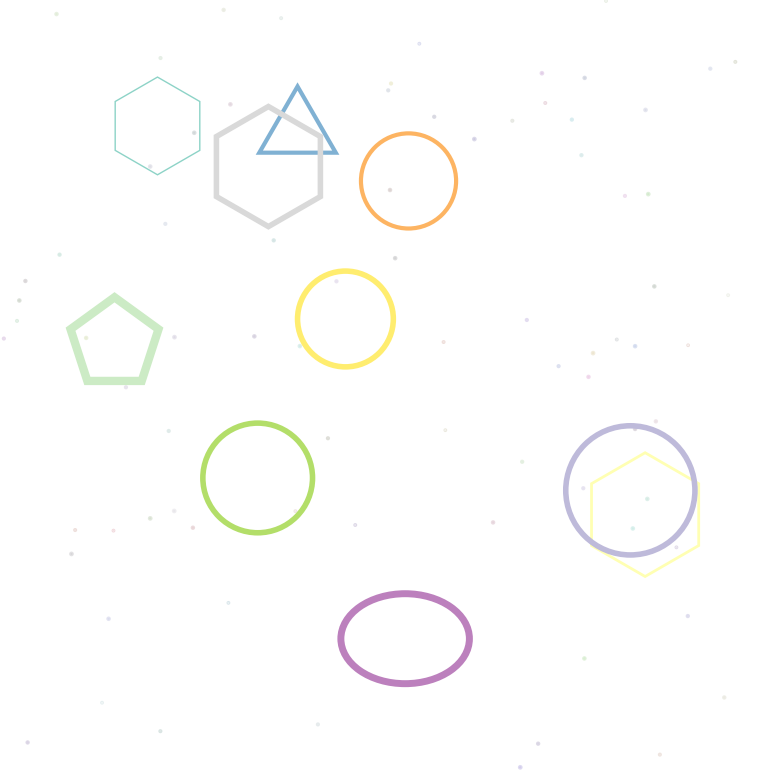[{"shape": "hexagon", "thickness": 0.5, "radius": 0.32, "center": [0.205, 0.836]}, {"shape": "hexagon", "thickness": 1, "radius": 0.4, "center": [0.838, 0.332]}, {"shape": "circle", "thickness": 2, "radius": 0.42, "center": [0.819, 0.363]}, {"shape": "triangle", "thickness": 1.5, "radius": 0.29, "center": [0.386, 0.83]}, {"shape": "circle", "thickness": 1.5, "radius": 0.31, "center": [0.531, 0.765]}, {"shape": "circle", "thickness": 2, "radius": 0.36, "center": [0.335, 0.379]}, {"shape": "hexagon", "thickness": 2, "radius": 0.39, "center": [0.349, 0.784]}, {"shape": "oval", "thickness": 2.5, "radius": 0.42, "center": [0.526, 0.171]}, {"shape": "pentagon", "thickness": 3, "radius": 0.3, "center": [0.149, 0.554]}, {"shape": "circle", "thickness": 2, "radius": 0.31, "center": [0.449, 0.586]}]